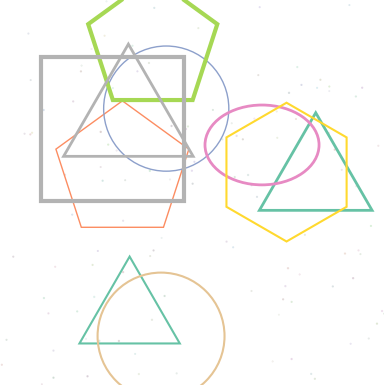[{"shape": "triangle", "thickness": 2, "radius": 0.85, "center": [0.82, 0.538]}, {"shape": "triangle", "thickness": 1.5, "radius": 0.75, "center": [0.337, 0.183]}, {"shape": "pentagon", "thickness": 1, "radius": 0.91, "center": [0.318, 0.556]}, {"shape": "circle", "thickness": 1, "radius": 0.81, "center": [0.432, 0.718]}, {"shape": "oval", "thickness": 2, "radius": 0.74, "center": [0.681, 0.624]}, {"shape": "pentagon", "thickness": 3, "radius": 0.88, "center": [0.397, 0.883]}, {"shape": "hexagon", "thickness": 1.5, "radius": 0.9, "center": [0.744, 0.553]}, {"shape": "circle", "thickness": 1.5, "radius": 0.82, "center": [0.418, 0.127]}, {"shape": "square", "thickness": 3, "radius": 0.93, "center": [0.292, 0.665]}, {"shape": "triangle", "thickness": 2, "radius": 0.97, "center": [0.333, 0.691]}]